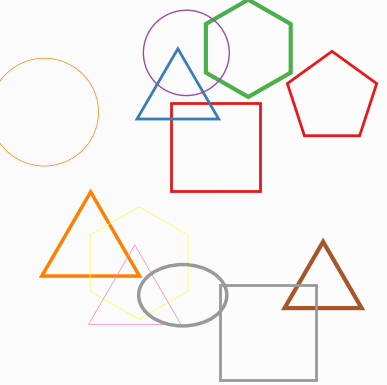[{"shape": "pentagon", "thickness": 2, "radius": 0.61, "center": [0.857, 0.746]}, {"shape": "square", "thickness": 2, "radius": 0.58, "center": [0.556, 0.618]}, {"shape": "triangle", "thickness": 2, "radius": 0.61, "center": [0.459, 0.752]}, {"shape": "hexagon", "thickness": 3, "radius": 0.63, "center": [0.641, 0.875]}, {"shape": "circle", "thickness": 1, "radius": 0.55, "center": [0.481, 0.863]}, {"shape": "circle", "thickness": 0.5, "radius": 0.7, "center": [0.114, 0.709]}, {"shape": "triangle", "thickness": 2.5, "radius": 0.73, "center": [0.234, 0.356]}, {"shape": "hexagon", "thickness": 0.5, "radius": 0.73, "center": [0.359, 0.317]}, {"shape": "triangle", "thickness": 3, "radius": 0.57, "center": [0.834, 0.257]}, {"shape": "triangle", "thickness": 0.5, "radius": 0.69, "center": [0.348, 0.226]}, {"shape": "square", "thickness": 2, "radius": 0.62, "center": [0.692, 0.137]}, {"shape": "oval", "thickness": 2.5, "radius": 0.57, "center": [0.472, 0.233]}]